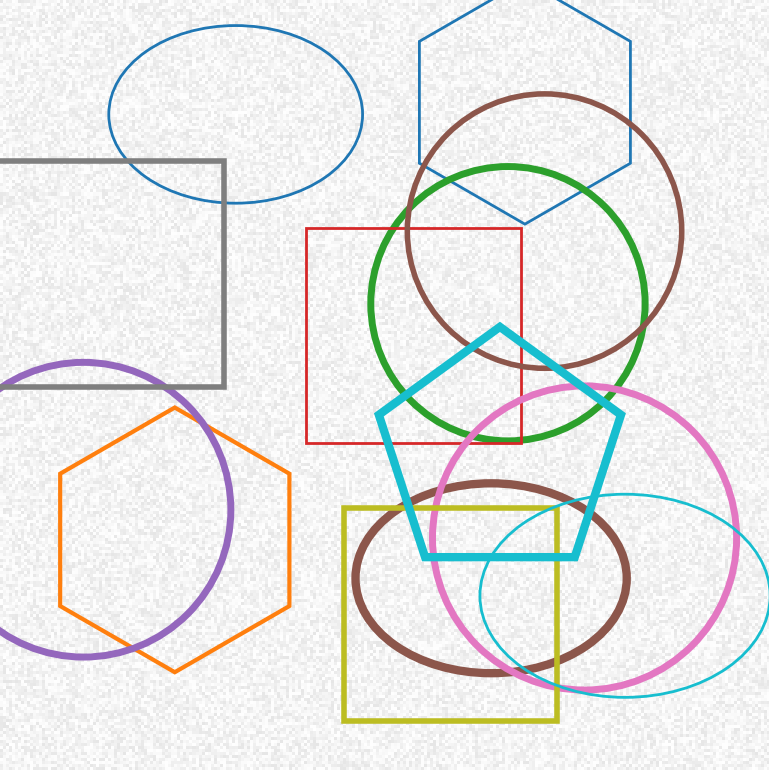[{"shape": "oval", "thickness": 1, "radius": 0.82, "center": [0.306, 0.851]}, {"shape": "hexagon", "thickness": 1, "radius": 0.79, "center": [0.682, 0.867]}, {"shape": "hexagon", "thickness": 1.5, "radius": 0.86, "center": [0.227, 0.299]}, {"shape": "circle", "thickness": 2.5, "radius": 0.89, "center": [0.66, 0.606]}, {"shape": "square", "thickness": 1, "radius": 0.7, "center": [0.537, 0.565]}, {"shape": "circle", "thickness": 2.5, "radius": 0.96, "center": [0.108, 0.338]}, {"shape": "oval", "thickness": 3, "radius": 0.88, "center": [0.638, 0.249]}, {"shape": "circle", "thickness": 2, "radius": 0.89, "center": [0.707, 0.7]}, {"shape": "circle", "thickness": 2.5, "radius": 0.99, "center": [0.759, 0.301]}, {"shape": "square", "thickness": 2, "radius": 0.73, "center": [0.145, 0.644]}, {"shape": "square", "thickness": 2, "radius": 0.69, "center": [0.585, 0.201]}, {"shape": "oval", "thickness": 1, "radius": 0.94, "center": [0.812, 0.226]}, {"shape": "pentagon", "thickness": 3, "radius": 0.83, "center": [0.649, 0.41]}]